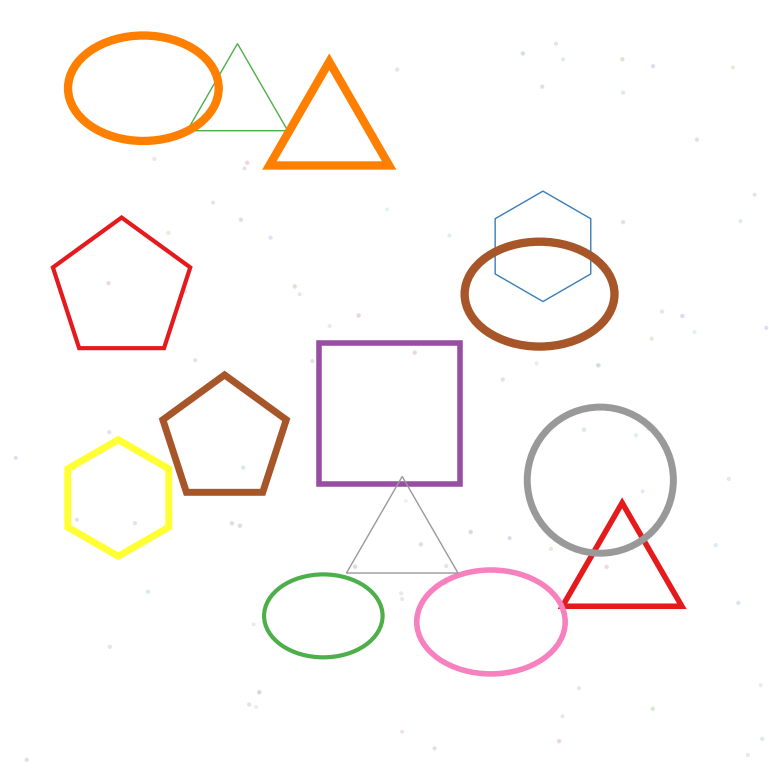[{"shape": "triangle", "thickness": 2, "radius": 0.45, "center": [0.808, 0.257]}, {"shape": "pentagon", "thickness": 1.5, "radius": 0.47, "center": [0.158, 0.624]}, {"shape": "hexagon", "thickness": 0.5, "radius": 0.36, "center": [0.705, 0.68]}, {"shape": "triangle", "thickness": 0.5, "radius": 0.38, "center": [0.308, 0.868]}, {"shape": "oval", "thickness": 1.5, "radius": 0.38, "center": [0.42, 0.2]}, {"shape": "square", "thickness": 2, "radius": 0.46, "center": [0.506, 0.463]}, {"shape": "oval", "thickness": 3, "radius": 0.49, "center": [0.186, 0.885]}, {"shape": "triangle", "thickness": 3, "radius": 0.45, "center": [0.428, 0.83]}, {"shape": "hexagon", "thickness": 2.5, "radius": 0.38, "center": [0.154, 0.353]}, {"shape": "pentagon", "thickness": 2.5, "radius": 0.42, "center": [0.292, 0.429]}, {"shape": "oval", "thickness": 3, "radius": 0.49, "center": [0.701, 0.618]}, {"shape": "oval", "thickness": 2, "radius": 0.48, "center": [0.638, 0.192]}, {"shape": "circle", "thickness": 2.5, "radius": 0.47, "center": [0.78, 0.376]}, {"shape": "triangle", "thickness": 0.5, "radius": 0.42, "center": [0.522, 0.298]}]